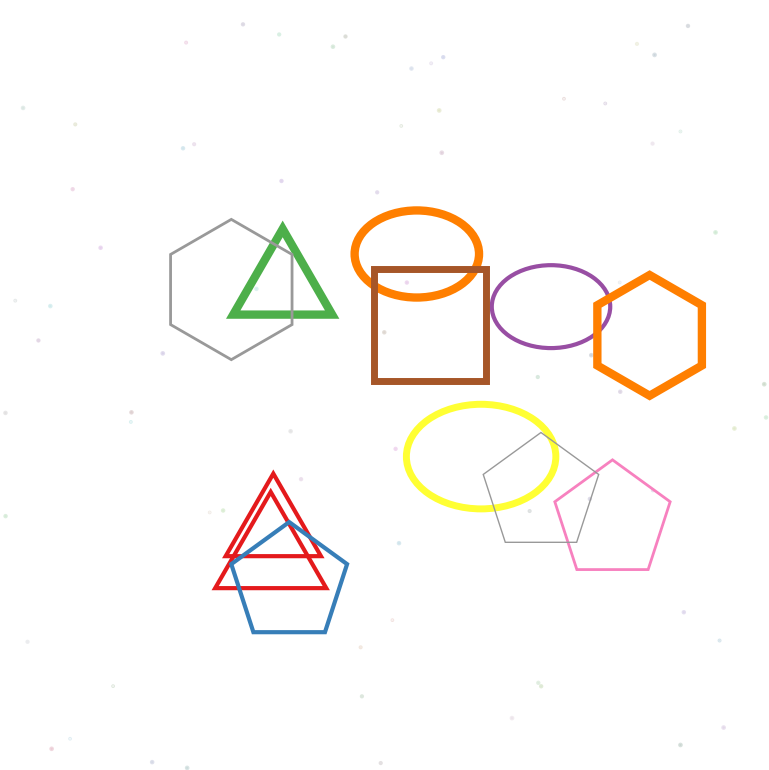[{"shape": "triangle", "thickness": 1.5, "radius": 0.36, "center": [0.355, 0.313]}, {"shape": "triangle", "thickness": 1.5, "radius": 0.42, "center": [0.352, 0.278]}, {"shape": "pentagon", "thickness": 1.5, "radius": 0.4, "center": [0.376, 0.243]}, {"shape": "triangle", "thickness": 3, "radius": 0.37, "center": [0.367, 0.629]}, {"shape": "oval", "thickness": 1.5, "radius": 0.38, "center": [0.716, 0.602]}, {"shape": "hexagon", "thickness": 3, "radius": 0.39, "center": [0.844, 0.564]}, {"shape": "oval", "thickness": 3, "radius": 0.4, "center": [0.541, 0.67]}, {"shape": "oval", "thickness": 2.5, "radius": 0.49, "center": [0.625, 0.407]}, {"shape": "square", "thickness": 2.5, "radius": 0.36, "center": [0.558, 0.578]}, {"shape": "pentagon", "thickness": 1, "radius": 0.39, "center": [0.795, 0.324]}, {"shape": "pentagon", "thickness": 0.5, "radius": 0.39, "center": [0.703, 0.359]}, {"shape": "hexagon", "thickness": 1, "radius": 0.46, "center": [0.3, 0.624]}]